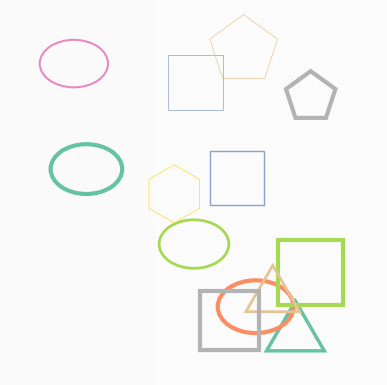[{"shape": "triangle", "thickness": 2.5, "radius": 0.43, "center": [0.762, 0.132]}, {"shape": "oval", "thickness": 3, "radius": 0.46, "center": [0.223, 0.561]}, {"shape": "oval", "thickness": 3, "radius": 0.49, "center": [0.66, 0.203]}, {"shape": "square", "thickness": 1, "radius": 0.35, "center": [0.612, 0.537]}, {"shape": "square", "thickness": 0.5, "radius": 0.36, "center": [0.504, 0.786]}, {"shape": "oval", "thickness": 1.5, "radius": 0.44, "center": [0.191, 0.835]}, {"shape": "oval", "thickness": 2, "radius": 0.45, "center": [0.501, 0.366]}, {"shape": "square", "thickness": 3, "radius": 0.42, "center": [0.802, 0.292]}, {"shape": "hexagon", "thickness": 0.5, "radius": 0.38, "center": [0.45, 0.497]}, {"shape": "pentagon", "thickness": 0.5, "radius": 0.46, "center": [0.629, 0.87]}, {"shape": "triangle", "thickness": 2, "radius": 0.4, "center": [0.704, 0.23]}, {"shape": "pentagon", "thickness": 3, "radius": 0.34, "center": [0.802, 0.748]}, {"shape": "square", "thickness": 3, "radius": 0.38, "center": [0.593, 0.167]}]